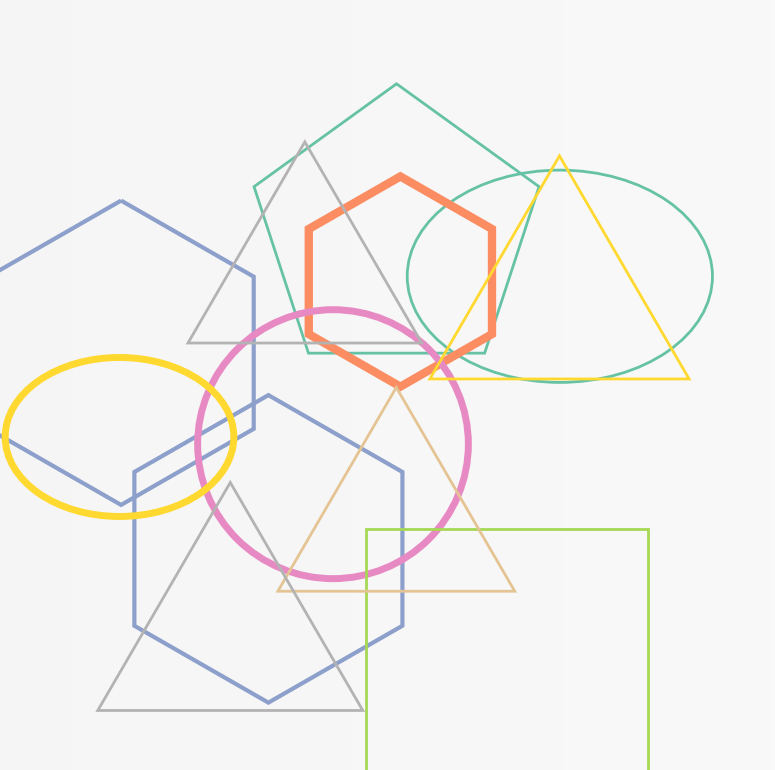[{"shape": "pentagon", "thickness": 1, "radius": 0.97, "center": [0.512, 0.698]}, {"shape": "oval", "thickness": 1, "radius": 0.98, "center": [0.722, 0.641]}, {"shape": "hexagon", "thickness": 3, "radius": 0.68, "center": [0.517, 0.634]}, {"shape": "hexagon", "thickness": 1.5, "radius": 1.0, "center": [0.346, 0.287]}, {"shape": "hexagon", "thickness": 1.5, "radius": 0.99, "center": [0.156, 0.542]}, {"shape": "circle", "thickness": 2.5, "radius": 0.87, "center": [0.43, 0.423]}, {"shape": "square", "thickness": 1, "radius": 0.91, "center": [0.654, 0.132]}, {"shape": "oval", "thickness": 2.5, "radius": 0.74, "center": [0.154, 0.432]}, {"shape": "triangle", "thickness": 1, "radius": 0.97, "center": [0.722, 0.604]}, {"shape": "triangle", "thickness": 1, "radius": 0.88, "center": [0.511, 0.32]}, {"shape": "triangle", "thickness": 1, "radius": 0.87, "center": [0.393, 0.642]}, {"shape": "triangle", "thickness": 1, "radius": 0.99, "center": [0.297, 0.176]}]